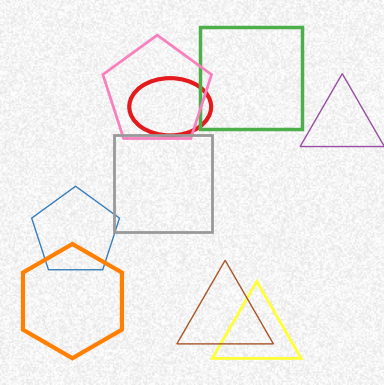[{"shape": "oval", "thickness": 3, "radius": 0.53, "center": [0.442, 0.723]}, {"shape": "pentagon", "thickness": 1, "radius": 0.6, "center": [0.196, 0.396]}, {"shape": "square", "thickness": 2.5, "radius": 0.67, "center": [0.652, 0.797]}, {"shape": "triangle", "thickness": 1, "radius": 0.63, "center": [0.889, 0.682]}, {"shape": "hexagon", "thickness": 3, "radius": 0.74, "center": [0.188, 0.218]}, {"shape": "triangle", "thickness": 2, "radius": 0.67, "center": [0.667, 0.136]}, {"shape": "triangle", "thickness": 1, "radius": 0.72, "center": [0.585, 0.179]}, {"shape": "pentagon", "thickness": 2, "radius": 0.74, "center": [0.408, 0.76]}, {"shape": "square", "thickness": 2, "radius": 0.64, "center": [0.423, 0.523]}]